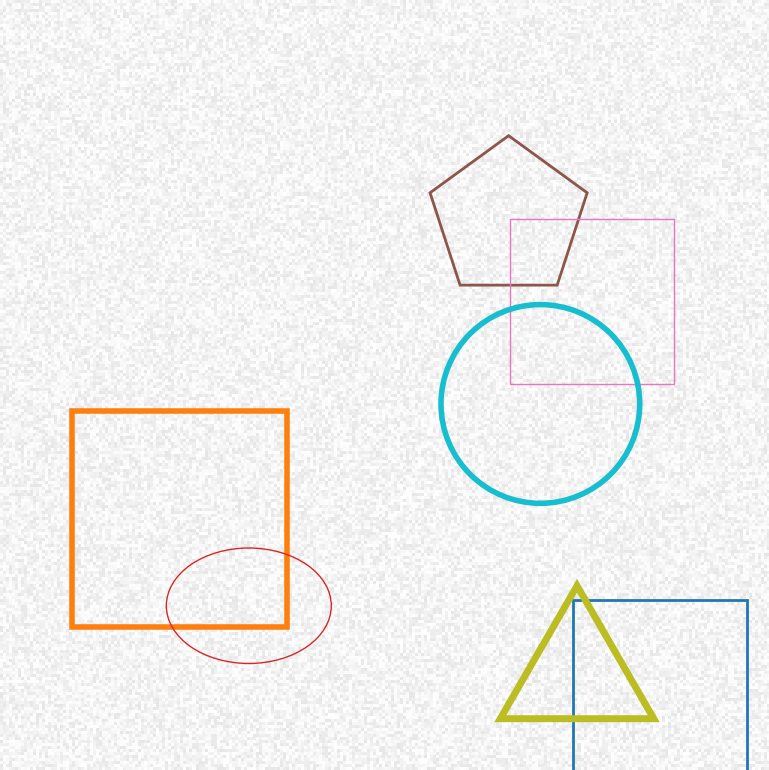[{"shape": "square", "thickness": 1, "radius": 0.57, "center": [0.857, 0.108]}, {"shape": "square", "thickness": 2, "radius": 0.7, "center": [0.233, 0.326]}, {"shape": "oval", "thickness": 0.5, "radius": 0.54, "center": [0.323, 0.213]}, {"shape": "pentagon", "thickness": 1, "radius": 0.54, "center": [0.661, 0.716]}, {"shape": "square", "thickness": 0.5, "radius": 0.54, "center": [0.769, 0.609]}, {"shape": "triangle", "thickness": 2.5, "radius": 0.58, "center": [0.749, 0.124]}, {"shape": "circle", "thickness": 2, "radius": 0.65, "center": [0.702, 0.475]}]